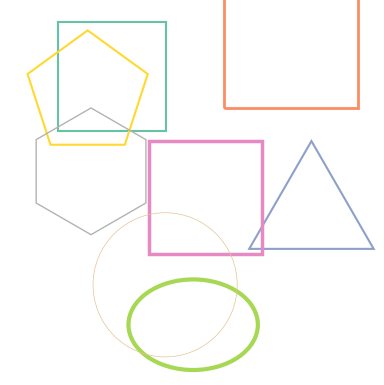[{"shape": "square", "thickness": 1.5, "radius": 0.7, "center": [0.291, 0.802]}, {"shape": "square", "thickness": 2, "radius": 0.87, "center": [0.756, 0.893]}, {"shape": "triangle", "thickness": 1.5, "radius": 0.93, "center": [0.809, 0.447]}, {"shape": "square", "thickness": 2.5, "radius": 0.73, "center": [0.534, 0.487]}, {"shape": "oval", "thickness": 3, "radius": 0.84, "center": [0.502, 0.157]}, {"shape": "pentagon", "thickness": 1.5, "radius": 0.82, "center": [0.228, 0.757]}, {"shape": "circle", "thickness": 0.5, "radius": 0.94, "center": [0.429, 0.26]}, {"shape": "hexagon", "thickness": 1, "radius": 0.82, "center": [0.236, 0.555]}]